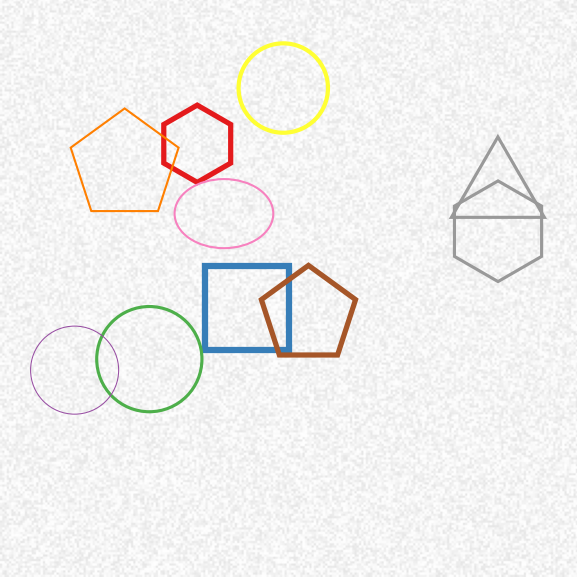[{"shape": "hexagon", "thickness": 2.5, "radius": 0.33, "center": [0.342, 0.75]}, {"shape": "square", "thickness": 3, "radius": 0.36, "center": [0.427, 0.466]}, {"shape": "circle", "thickness": 1.5, "radius": 0.46, "center": [0.259, 0.377]}, {"shape": "circle", "thickness": 0.5, "radius": 0.38, "center": [0.129, 0.358]}, {"shape": "pentagon", "thickness": 1, "radius": 0.49, "center": [0.216, 0.713]}, {"shape": "circle", "thickness": 2, "radius": 0.39, "center": [0.491, 0.847]}, {"shape": "pentagon", "thickness": 2.5, "radius": 0.43, "center": [0.534, 0.454]}, {"shape": "oval", "thickness": 1, "radius": 0.43, "center": [0.388, 0.629]}, {"shape": "triangle", "thickness": 1.5, "radius": 0.46, "center": [0.862, 0.669]}, {"shape": "hexagon", "thickness": 1.5, "radius": 0.44, "center": [0.862, 0.599]}]